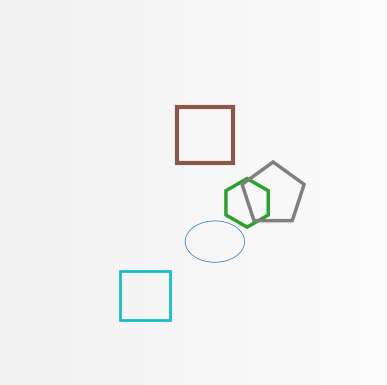[{"shape": "oval", "thickness": 0.5, "radius": 0.38, "center": [0.555, 0.372]}, {"shape": "hexagon", "thickness": 2.5, "radius": 0.32, "center": [0.638, 0.473]}, {"shape": "square", "thickness": 3, "radius": 0.36, "center": [0.529, 0.649]}, {"shape": "pentagon", "thickness": 2.5, "radius": 0.42, "center": [0.705, 0.495]}, {"shape": "square", "thickness": 2, "radius": 0.32, "center": [0.375, 0.232]}]